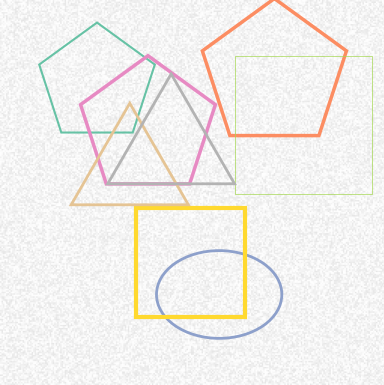[{"shape": "pentagon", "thickness": 1.5, "radius": 0.79, "center": [0.252, 0.783]}, {"shape": "pentagon", "thickness": 2.5, "radius": 0.98, "center": [0.713, 0.807]}, {"shape": "oval", "thickness": 2, "radius": 0.81, "center": [0.569, 0.235]}, {"shape": "pentagon", "thickness": 2.5, "radius": 0.92, "center": [0.384, 0.671]}, {"shape": "square", "thickness": 0.5, "radius": 0.89, "center": [0.789, 0.675]}, {"shape": "square", "thickness": 3, "radius": 0.71, "center": [0.495, 0.318]}, {"shape": "triangle", "thickness": 2, "radius": 0.88, "center": [0.337, 0.556]}, {"shape": "triangle", "thickness": 2, "radius": 0.95, "center": [0.445, 0.618]}]